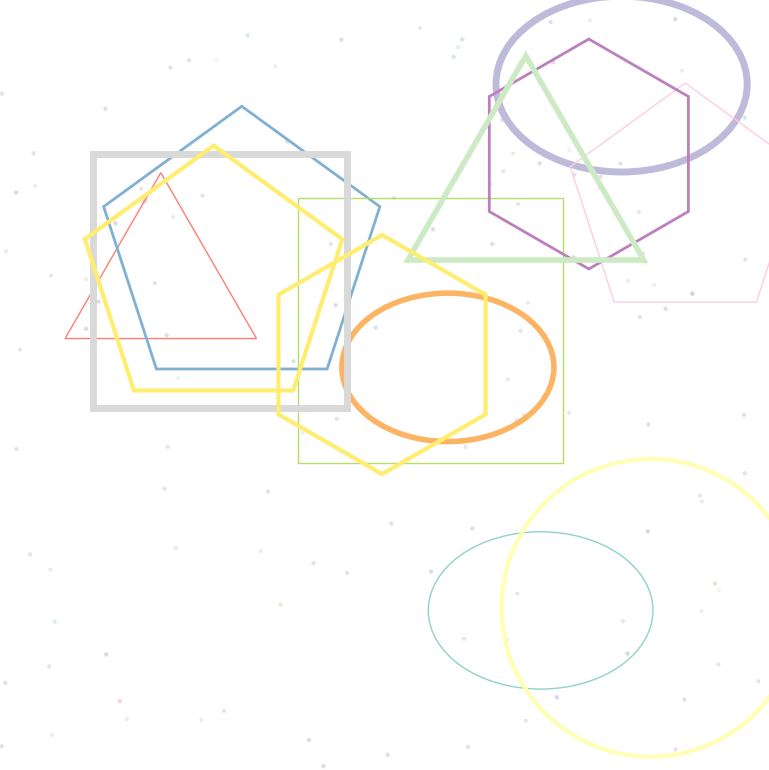[{"shape": "oval", "thickness": 0.5, "radius": 0.73, "center": [0.702, 0.207]}, {"shape": "circle", "thickness": 1.5, "radius": 0.97, "center": [0.845, 0.211]}, {"shape": "oval", "thickness": 2.5, "radius": 0.82, "center": [0.807, 0.891]}, {"shape": "triangle", "thickness": 0.5, "radius": 0.72, "center": [0.209, 0.632]}, {"shape": "pentagon", "thickness": 1, "radius": 0.94, "center": [0.314, 0.673]}, {"shape": "oval", "thickness": 2, "radius": 0.69, "center": [0.582, 0.523]}, {"shape": "square", "thickness": 0.5, "radius": 0.86, "center": [0.559, 0.571]}, {"shape": "pentagon", "thickness": 0.5, "radius": 0.79, "center": [0.89, 0.735]}, {"shape": "square", "thickness": 2.5, "radius": 0.83, "center": [0.285, 0.635]}, {"shape": "hexagon", "thickness": 1, "radius": 0.75, "center": [0.765, 0.8]}, {"shape": "triangle", "thickness": 2, "radius": 0.88, "center": [0.683, 0.751]}, {"shape": "pentagon", "thickness": 1.5, "radius": 0.88, "center": [0.277, 0.635]}, {"shape": "hexagon", "thickness": 1.5, "radius": 0.78, "center": [0.496, 0.54]}]